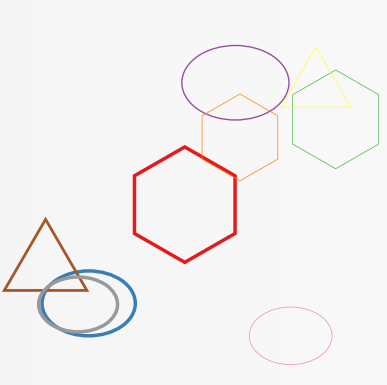[{"shape": "hexagon", "thickness": 2.5, "radius": 0.75, "center": [0.477, 0.468]}, {"shape": "oval", "thickness": 2.5, "radius": 0.6, "center": [0.229, 0.212]}, {"shape": "hexagon", "thickness": 0.5, "radius": 0.64, "center": [0.866, 0.69]}, {"shape": "oval", "thickness": 1, "radius": 0.69, "center": [0.608, 0.785]}, {"shape": "hexagon", "thickness": 0.5, "radius": 0.56, "center": [0.619, 0.643]}, {"shape": "triangle", "thickness": 0.5, "radius": 0.52, "center": [0.815, 0.774]}, {"shape": "triangle", "thickness": 2, "radius": 0.62, "center": [0.118, 0.307]}, {"shape": "oval", "thickness": 0.5, "radius": 0.53, "center": [0.75, 0.128]}, {"shape": "oval", "thickness": 2.5, "radius": 0.51, "center": [0.202, 0.209]}]